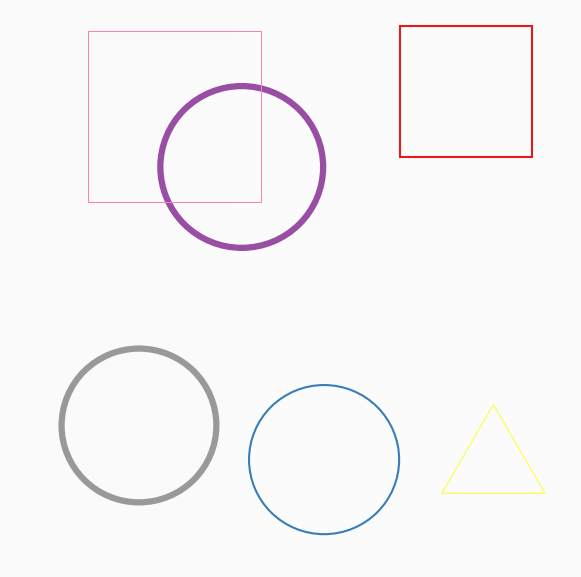[{"shape": "square", "thickness": 1, "radius": 0.57, "center": [0.801, 0.84]}, {"shape": "circle", "thickness": 1, "radius": 0.65, "center": [0.558, 0.203]}, {"shape": "circle", "thickness": 3, "radius": 0.7, "center": [0.416, 0.71]}, {"shape": "triangle", "thickness": 0.5, "radius": 0.51, "center": [0.849, 0.196]}, {"shape": "square", "thickness": 0.5, "radius": 0.74, "center": [0.3, 0.797]}, {"shape": "circle", "thickness": 3, "radius": 0.67, "center": [0.239, 0.262]}]